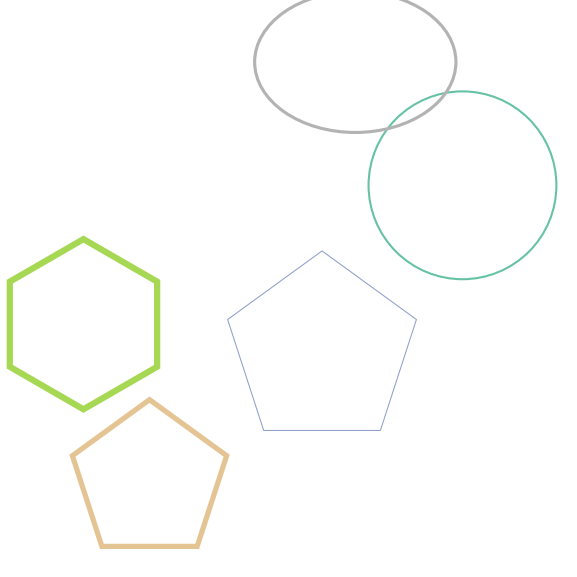[{"shape": "circle", "thickness": 1, "radius": 0.81, "center": [0.801, 0.678]}, {"shape": "pentagon", "thickness": 0.5, "radius": 0.86, "center": [0.558, 0.393]}, {"shape": "hexagon", "thickness": 3, "radius": 0.74, "center": [0.145, 0.438]}, {"shape": "pentagon", "thickness": 2.5, "radius": 0.7, "center": [0.259, 0.167]}, {"shape": "oval", "thickness": 1.5, "radius": 0.87, "center": [0.615, 0.892]}]